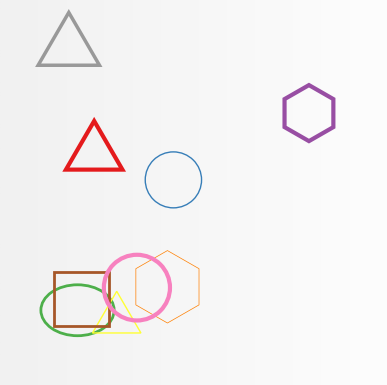[{"shape": "triangle", "thickness": 3, "radius": 0.42, "center": [0.243, 0.602]}, {"shape": "circle", "thickness": 1, "radius": 0.36, "center": [0.447, 0.533]}, {"shape": "oval", "thickness": 2, "radius": 0.47, "center": [0.2, 0.194]}, {"shape": "hexagon", "thickness": 3, "radius": 0.36, "center": [0.797, 0.706]}, {"shape": "hexagon", "thickness": 0.5, "radius": 0.47, "center": [0.432, 0.255]}, {"shape": "triangle", "thickness": 1, "radius": 0.36, "center": [0.301, 0.171]}, {"shape": "square", "thickness": 2, "radius": 0.35, "center": [0.21, 0.223]}, {"shape": "circle", "thickness": 3, "radius": 0.43, "center": [0.353, 0.253]}, {"shape": "triangle", "thickness": 2.5, "radius": 0.46, "center": [0.178, 0.876]}]